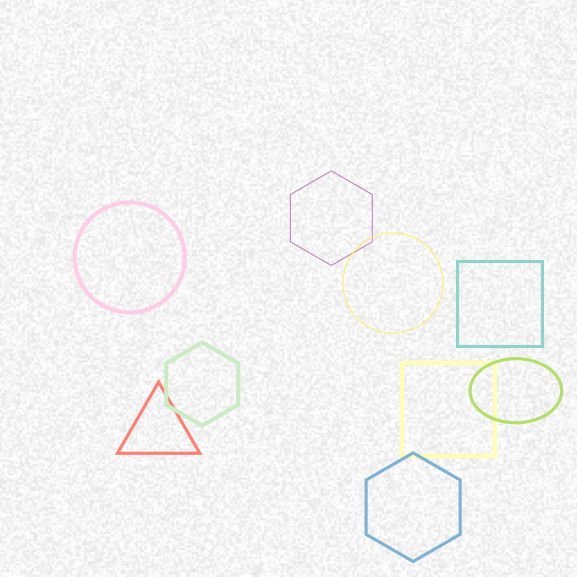[{"shape": "square", "thickness": 1.5, "radius": 0.37, "center": [0.865, 0.474]}, {"shape": "square", "thickness": 2, "radius": 0.4, "center": [0.776, 0.291]}, {"shape": "triangle", "thickness": 1.5, "radius": 0.41, "center": [0.275, 0.255]}, {"shape": "hexagon", "thickness": 1.5, "radius": 0.47, "center": [0.715, 0.121]}, {"shape": "oval", "thickness": 1.5, "radius": 0.4, "center": [0.893, 0.323]}, {"shape": "circle", "thickness": 2, "radius": 0.48, "center": [0.225, 0.553]}, {"shape": "hexagon", "thickness": 0.5, "radius": 0.41, "center": [0.574, 0.621]}, {"shape": "hexagon", "thickness": 2, "radius": 0.36, "center": [0.35, 0.334]}, {"shape": "circle", "thickness": 0.5, "radius": 0.43, "center": [0.68, 0.509]}]